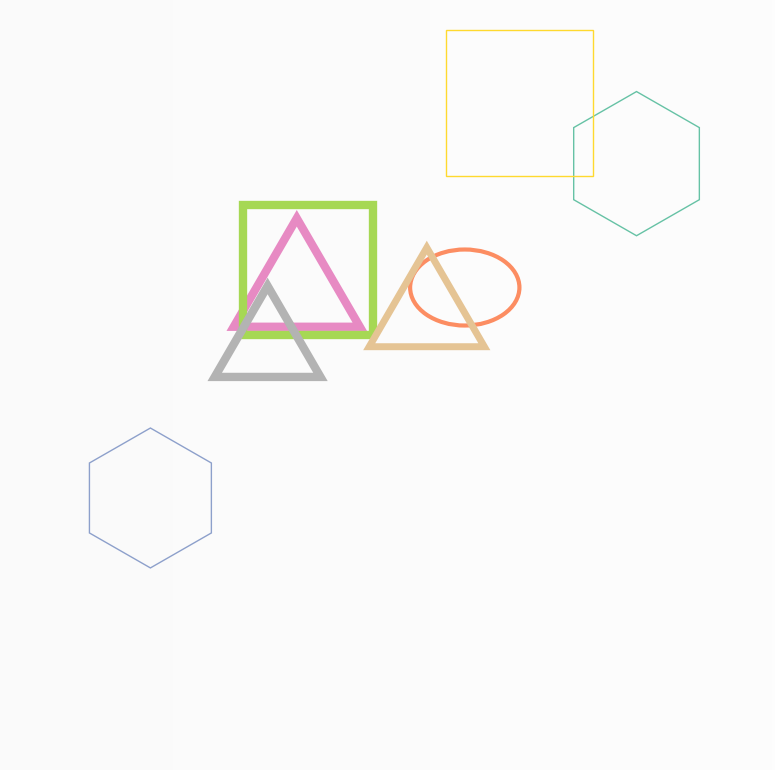[{"shape": "hexagon", "thickness": 0.5, "radius": 0.47, "center": [0.821, 0.787]}, {"shape": "oval", "thickness": 1.5, "radius": 0.35, "center": [0.6, 0.627]}, {"shape": "hexagon", "thickness": 0.5, "radius": 0.45, "center": [0.194, 0.353]}, {"shape": "triangle", "thickness": 3, "radius": 0.47, "center": [0.383, 0.623]}, {"shape": "square", "thickness": 3, "radius": 0.42, "center": [0.398, 0.65]}, {"shape": "square", "thickness": 0.5, "radius": 0.47, "center": [0.67, 0.866]}, {"shape": "triangle", "thickness": 2.5, "radius": 0.43, "center": [0.551, 0.593]}, {"shape": "triangle", "thickness": 3, "radius": 0.39, "center": [0.345, 0.55]}]